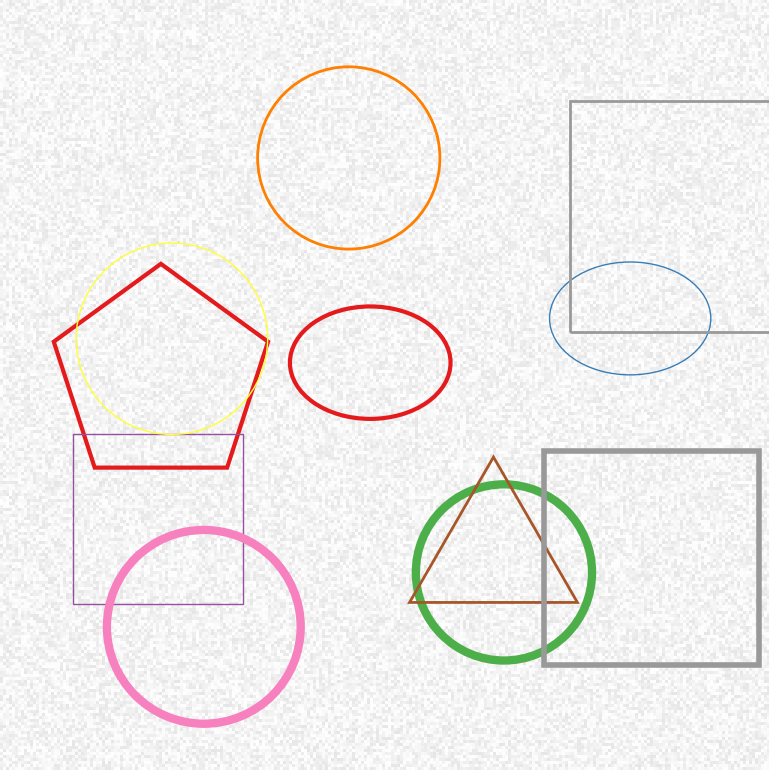[{"shape": "oval", "thickness": 1.5, "radius": 0.52, "center": [0.481, 0.529]}, {"shape": "pentagon", "thickness": 1.5, "radius": 0.73, "center": [0.209, 0.511]}, {"shape": "oval", "thickness": 0.5, "radius": 0.52, "center": [0.818, 0.586]}, {"shape": "circle", "thickness": 3, "radius": 0.57, "center": [0.654, 0.257]}, {"shape": "square", "thickness": 0.5, "radius": 0.55, "center": [0.205, 0.326]}, {"shape": "circle", "thickness": 1, "radius": 0.59, "center": [0.453, 0.795]}, {"shape": "circle", "thickness": 0.5, "radius": 0.62, "center": [0.223, 0.56]}, {"shape": "triangle", "thickness": 1, "radius": 0.63, "center": [0.641, 0.281]}, {"shape": "circle", "thickness": 3, "radius": 0.63, "center": [0.265, 0.186]}, {"shape": "square", "thickness": 1, "radius": 0.75, "center": [0.89, 0.719]}, {"shape": "square", "thickness": 2, "radius": 0.7, "center": [0.846, 0.275]}]